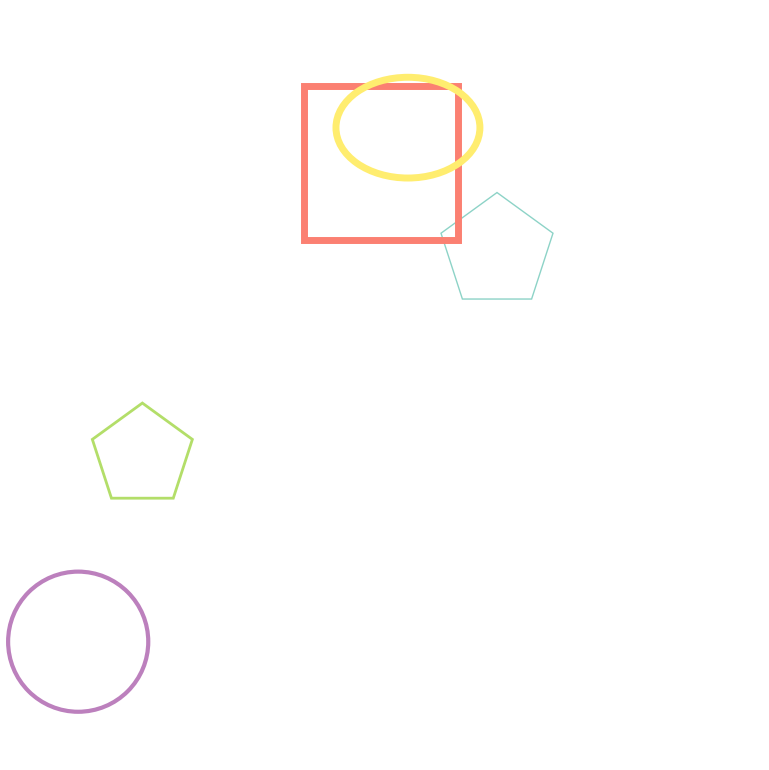[{"shape": "pentagon", "thickness": 0.5, "radius": 0.38, "center": [0.645, 0.673]}, {"shape": "square", "thickness": 2.5, "radius": 0.5, "center": [0.495, 0.788]}, {"shape": "pentagon", "thickness": 1, "radius": 0.34, "center": [0.185, 0.408]}, {"shape": "circle", "thickness": 1.5, "radius": 0.46, "center": [0.102, 0.167]}, {"shape": "oval", "thickness": 2.5, "radius": 0.47, "center": [0.53, 0.834]}]